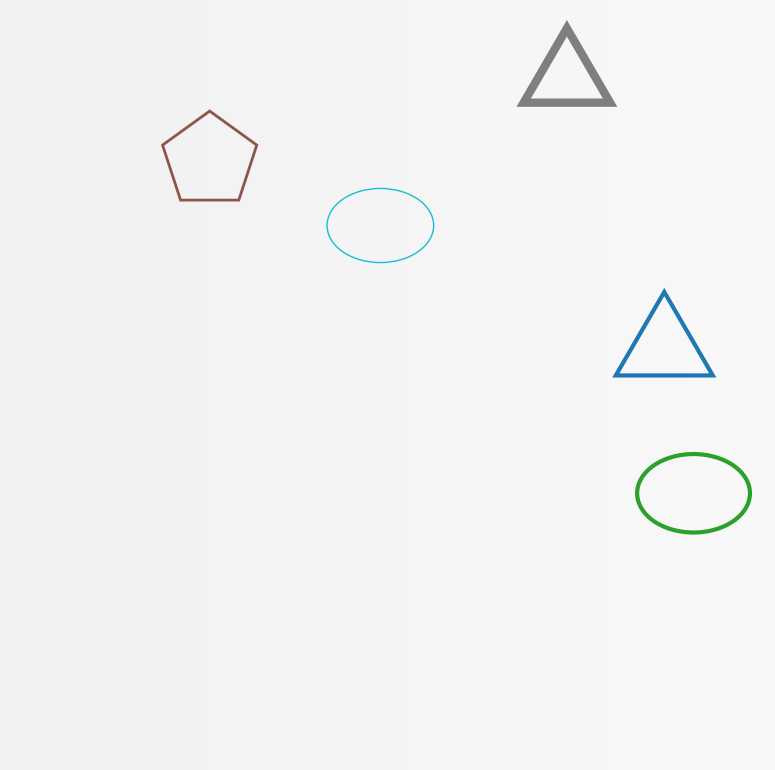[{"shape": "triangle", "thickness": 1.5, "radius": 0.36, "center": [0.857, 0.549]}, {"shape": "oval", "thickness": 1.5, "radius": 0.36, "center": [0.895, 0.359]}, {"shape": "pentagon", "thickness": 1, "radius": 0.32, "center": [0.271, 0.792]}, {"shape": "triangle", "thickness": 3, "radius": 0.32, "center": [0.731, 0.899]}, {"shape": "oval", "thickness": 0.5, "radius": 0.34, "center": [0.491, 0.707]}]